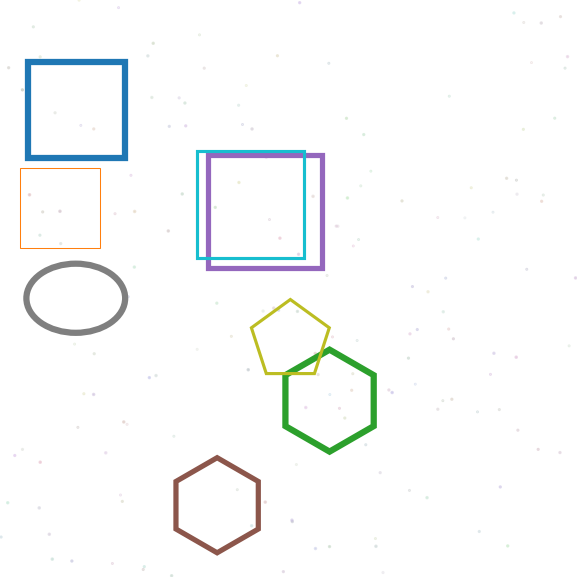[{"shape": "square", "thickness": 3, "radius": 0.42, "center": [0.133, 0.808]}, {"shape": "square", "thickness": 0.5, "radius": 0.35, "center": [0.105, 0.639]}, {"shape": "hexagon", "thickness": 3, "radius": 0.44, "center": [0.571, 0.305]}, {"shape": "square", "thickness": 2.5, "radius": 0.49, "center": [0.459, 0.633]}, {"shape": "hexagon", "thickness": 2.5, "radius": 0.41, "center": [0.376, 0.124]}, {"shape": "oval", "thickness": 3, "radius": 0.43, "center": [0.131, 0.483]}, {"shape": "pentagon", "thickness": 1.5, "radius": 0.35, "center": [0.503, 0.41]}, {"shape": "square", "thickness": 1.5, "radius": 0.46, "center": [0.434, 0.644]}]